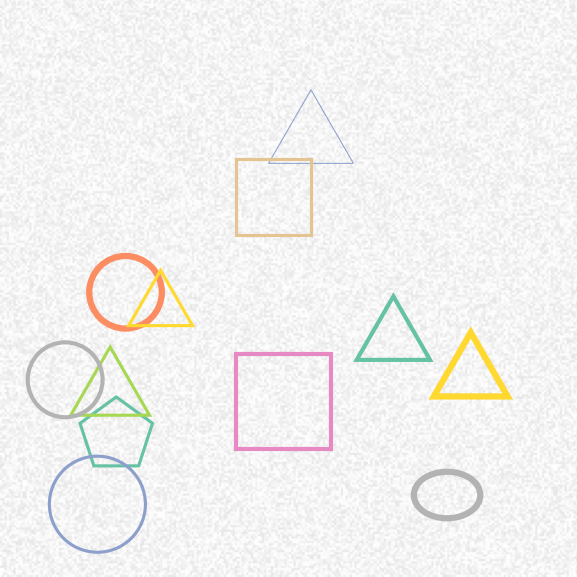[{"shape": "pentagon", "thickness": 1.5, "radius": 0.33, "center": [0.201, 0.246]}, {"shape": "triangle", "thickness": 2, "radius": 0.37, "center": [0.681, 0.413]}, {"shape": "circle", "thickness": 3, "radius": 0.31, "center": [0.217, 0.493]}, {"shape": "triangle", "thickness": 0.5, "radius": 0.42, "center": [0.538, 0.759]}, {"shape": "circle", "thickness": 1.5, "radius": 0.42, "center": [0.169, 0.126]}, {"shape": "square", "thickness": 2, "radius": 0.41, "center": [0.491, 0.304]}, {"shape": "triangle", "thickness": 1.5, "radius": 0.39, "center": [0.191, 0.32]}, {"shape": "triangle", "thickness": 1.5, "radius": 0.32, "center": [0.278, 0.467]}, {"shape": "triangle", "thickness": 3, "radius": 0.37, "center": [0.815, 0.35]}, {"shape": "square", "thickness": 1.5, "radius": 0.33, "center": [0.474, 0.659]}, {"shape": "circle", "thickness": 2, "radius": 0.32, "center": [0.113, 0.341]}, {"shape": "oval", "thickness": 3, "radius": 0.29, "center": [0.774, 0.142]}]